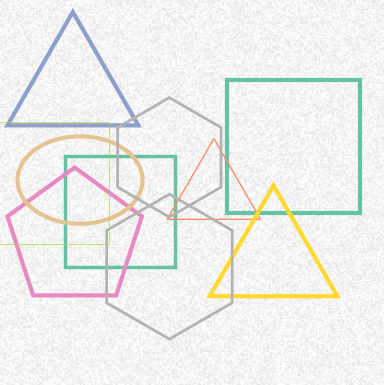[{"shape": "square", "thickness": 2.5, "radius": 0.72, "center": [0.312, 0.45]}, {"shape": "square", "thickness": 3, "radius": 0.87, "center": [0.762, 0.619]}, {"shape": "triangle", "thickness": 1, "radius": 0.7, "center": [0.556, 0.5]}, {"shape": "triangle", "thickness": 3, "radius": 0.98, "center": [0.189, 0.773]}, {"shape": "pentagon", "thickness": 3, "radius": 0.92, "center": [0.194, 0.381]}, {"shape": "square", "thickness": 0.5, "radius": 0.79, "center": [0.126, 0.525]}, {"shape": "triangle", "thickness": 3, "radius": 0.96, "center": [0.71, 0.326]}, {"shape": "oval", "thickness": 3, "radius": 0.81, "center": [0.208, 0.532]}, {"shape": "hexagon", "thickness": 2, "radius": 0.94, "center": [0.44, 0.307]}, {"shape": "hexagon", "thickness": 2, "radius": 0.78, "center": [0.44, 0.591]}]